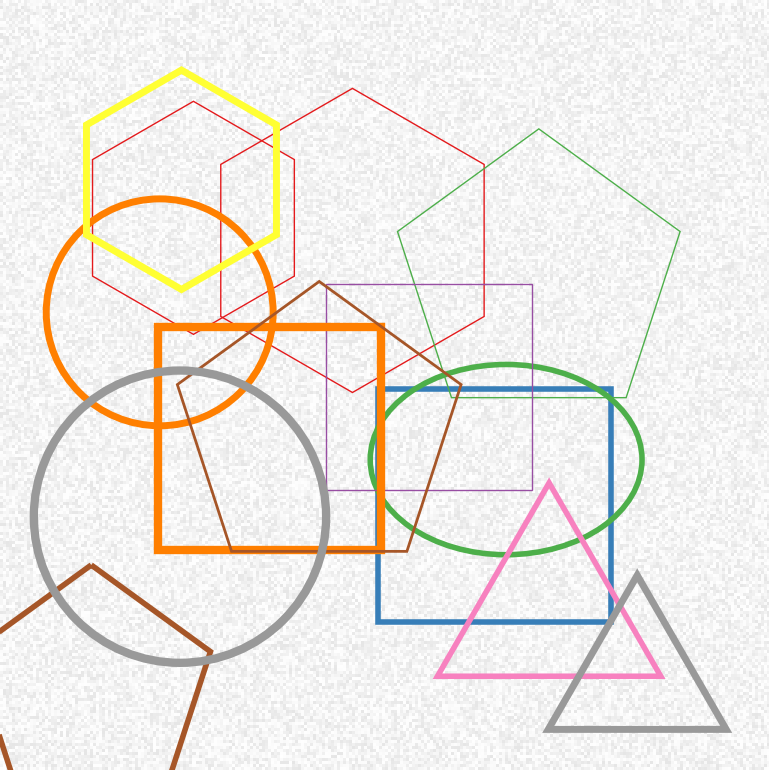[{"shape": "hexagon", "thickness": 0.5, "radius": 0.99, "center": [0.458, 0.688]}, {"shape": "hexagon", "thickness": 0.5, "radius": 0.76, "center": [0.251, 0.717]}, {"shape": "square", "thickness": 2, "radius": 0.76, "center": [0.642, 0.343]}, {"shape": "pentagon", "thickness": 0.5, "radius": 0.96, "center": [0.7, 0.64]}, {"shape": "oval", "thickness": 2, "radius": 0.88, "center": [0.657, 0.403]}, {"shape": "square", "thickness": 0.5, "radius": 0.67, "center": [0.558, 0.497]}, {"shape": "square", "thickness": 3, "radius": 0.72, "center": [0.35, 0.43]}, {"shape": "circle", "thickness": 2.5, "radius": 0.74, "center": [0.207, 0.594]}, {"shape": "hexagon", "thickness": 2.5, "radius": 0.71, "center": [0.236, 0.766]}, {"shape": "pentagon", "thickness": 1, "radius": 0.97, "center": [0.415, 0.441]}, {"shape": "pentagon", "thickness": 2, "radius": 0.81, "center": [0.118, 0.103]}, {"shape": "triangle", "thickness": 2, "radius": 0.84, "center": [0.713, 0.205]}, {"shape": "circle", "thickness": 3, "radius": 0.95, "center": [0.234, 0.329]}, {"shape": "triangle", "thickness": 2.5, "radius": 0.67, "center": [0.828, 0.119]}]